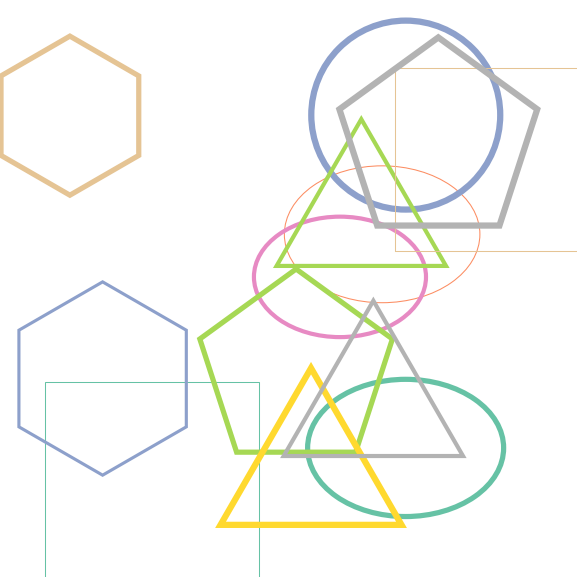[{"shape": "oval", "thickness": 2.5, "radius": 0.85, "center": [0.702, 0.224]}, {"shape": "square", "thickness": 0.5, "radius": 0.92, "center": [0.263, 0.153]}, {"shape": "oval", "thickness": 0.5, "radius": 0.85, "center": [0.662, 0.593]}, {"shape": "circle", "thickness": 3, "radius": 0.82, "center": [0.703, 0.8]}, {"shape": "hexagon", "thickness": 1.5, "radius": 0.84, "center": [0.178, 0.344]}, {"shape": "oval", "thickness": 2, "radius": 0.74, "center": [0.589, 0.52]}, {"shape": "pentagon", "thickness": 2.5, "radius": 0.88, "center": [0.513, 0.358]}, {"shape": "triangle", "thickness": 2, "radius": 0.85, "center": [0.626, 0.623]}, {"shape": "triangle", "thickness": 3, "radius": 0.9, "center": [0.539, 0.181]}, {"shape": "square", "thickness": 0.5, "radius": 0.79, "center": [0.843, 0.723]}, {"shape": "hexagon", "thickness": 2.5, "radius": 0.69, "center": [0.121, 0.799]}, {"shape": "pentagon", "thickness": 3, "radius": 0.9, "center": [0.759, 0.754]}, {"shape": "triangle", "thickness": 2, "radius": 0.9, "center": [0.647, 0.299]}]